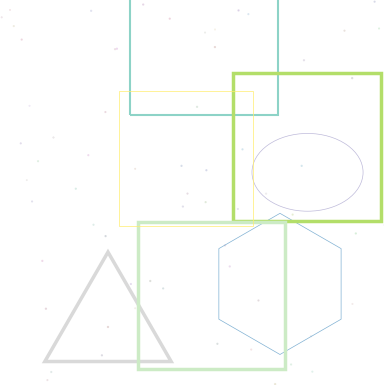[{"shape": "square", "thickness": 1.5, "radius": 0.96, "center": [0.529, 0.894]}, {"shape": "oval", "thickness": 0.5, "radius": 0.72, "center": [0.799, 0.552]}, {"shape": "hexagon", "thickness": 0.5, "radius": 0.92, "center": [0.727, 0.263]}, {"shape": "square", "thickness": 2.5, "radius": 0.96, "center": [0.798, 0.618]}, {"shape": "triangle", "thickness": 2.5, "radius": 0.95, "center": [0.28, 0.156]}, {"shape": "square", "thickness": 2.5, "radius": 0.95, "center": [0.55, 0.232]}, {"shape": "square", "thickness": 0.5, "radius": 0.87, "center": [0.483, 0.588]}]